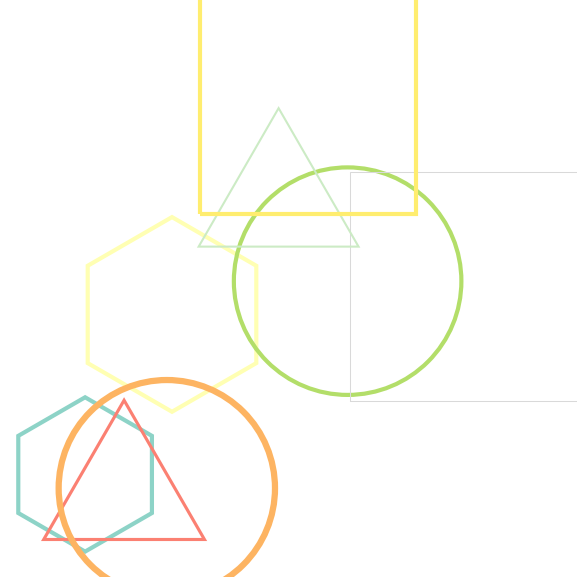[{"shape": "hexagon", "thickness": 2, "radius": 0.67, "center": [0.147, 0.178]}, {"shape": "hexagon", "thickness": 2, "radius": 0.84, "center": [0.298, 0.455]}, {"shape": "triangle", "thickness": 1.5, "radius": 0.8, "center": [0.215, 0.145]}, {"shape": "circle", "thickness": 3, "radius": 0.94, "center": [0.289, 0.154]}, {"shape": "circle", "thickness": 2, "radius": 0.98, "center": [0.602, 0.512]}, {"shape": "square", "thickness": 0.5, "radius": 0.99, "center": [0.805, 0.503]}, {"shape": "triangle", "thickness": 1, "radius": 0.8, "center": [0.482, 0.652]}, {"shape": "square", "thickness": 2, "radius": 0.94, "center": [0.533, 0.815]}]